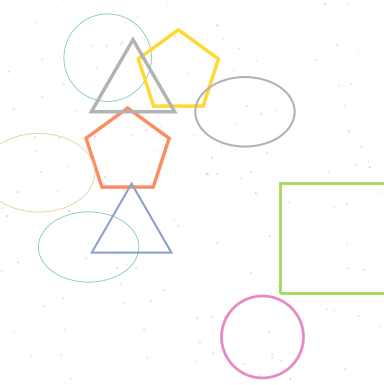[{"shape": "oval", "thickness": 0.5, "radius": 0.65, "center": [0.23, 0.358]}, {"shape": "circle", "thickness": 0.5, "radius": 0.57, "center": [0.28, 0.85]}, {"shape": "pentagon", "thickness": 2.5, "radius": 0.57, "center": [0.331, 0.606]}, {"shape": "triangle", "thickness": 1.5, "radius": 0.6, "center": [0.342, 0.404]}, {"shape": "circle", "thickness": 2, "radius": 0.53, "center": [0.682, 0.125]}, {"shape": "square", "thickness": 2, "radius": 0.72, "center": [0.87, 0.382]}, {"shape": "pentagon", "thickness": 2.5, "radius": 0.55, "center": [0.463, 0.813]}, {"shape": "oval", "thickness": 0.5, "radius": 0.73, "center": [0.1, 0.551]}, {"shape": "triangle", "thickness": 2.5, "radius": 0.62, "center": [0.345, 0.772]}, {"shape": "oval", "thickness": 1.5, "radius": 0.65, "center": [0.636, 0.71]}]